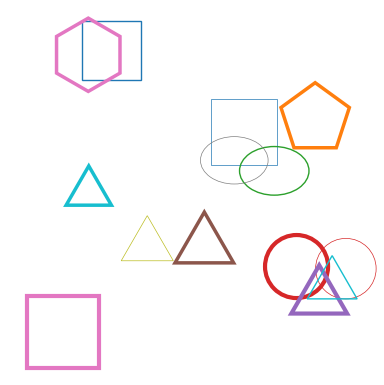[{"shape": "square", "thickness": 0.5, "radius": 0.43, "center": [0.635, 0.657]}, {"shape": "square", "thickness": 1, "radius": 0.38, "center": [0.29, 0.869]}, {"shape": "pentagon", "thickness": 2.5, "radius": 0.47, "center": [0.819, 0.692]}, {"shape": "oval", "thickness": 1, "radius": 0.45, "center": [0.712, 0.556]}, {"shape": "circle", "thickness": 0.5, "radius": 0.39, "center": [0.898, 0.302]}, {"shape": "circle", "thickness": 3, "radius": 0.41, "center": [0.77, 0.308]}, {"shape": "triangle", "thickness": 3, "radius": 0.42, "center": [0.829, 0.227]}, {"shape": "triangle", "thickness": 2.5, "radius": 0.44, "center": [0.531, 0.361]}, {"shape": "hexagon", "thickness": 2.5, "radius": 0.48, "center": [0.229, 0.858]}, {"shape": "square", "thickness": 3, "radius": 0.47, "center": [0.163, 0.137]}, {"shape": "oval", "thickness": 0.5, "radius": 0.44, "center": [0.609, 0.584]}, {"shape": "triangle", "thickness": 0.5, "radius": 0.39, "center": [0.383, 0.362]}, {"shape": "triangle", "thickness": 2.5, "radius": 0.34, "center": [0.231, 0.501]}, {"shape": "triangle", "thickness": 1, "radius": 0.37, "center": [0.863, 0.261]}]